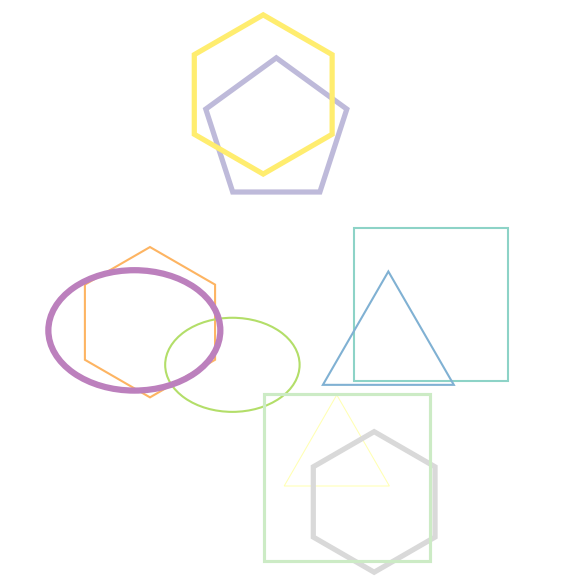[{"shape": "square", "thickness": 1, "radius": 0.66, "center": [0.746, 0.472]}, {"shape": "triangle", "thickness": 0.5, "radius": 0.53, "center": [0.583, 0.21]}, {"shape": "pentagon", "thickness": 2.5, "radius": 0.64, "center": [0.478, 0.771]}, {"shape": "triangle", "thickness": 1, "radius": 0.65, "center": [0.672, 0.398]}, {"shape": "hexagon", "thickness": 1, "radius": 0.65, "center": [0.26, 0.441]}, {"shape": "oval", "thickness": 1, "radius": 0.58, "center": [0.402, 0.367]}, {"shape": "hexagon", "thickness": 2.5, "radius": 0.61, "center": [0.648, 0.13]}, {"shape": "oval", "thickness": 3, "radius": 0.74, "center": [0.233, 0.427]}, {"shape": "square", "thickness": 1.5, "radius": 0.72, "center": [0.601, 0.172]}, {"shape": "hexagon", "thickness": 2.5, "radius": 0.69, "center": [0.456, 0.836]}]